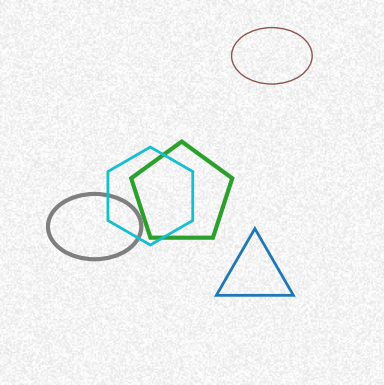[{"shape": "triangle", "thickness": 2, "radius": 0.58, "center": [0.662, 0.291]}, {"shape": "pentagon", "thickness": 3, "radius": 0.69, "center": [0.472, 0.494]}, {"shape": "oval", "thickness": 1, "radius": 0.52, "center": [0.706, 0.855]}, {"shape": "oval", "thickness": 3, "radius": 0.61, "center": [0.246, 0.411]}, {"shape": "hexagon", "thickness": 2, "radius": 0.64, "center": [0.39, 0.491]}]